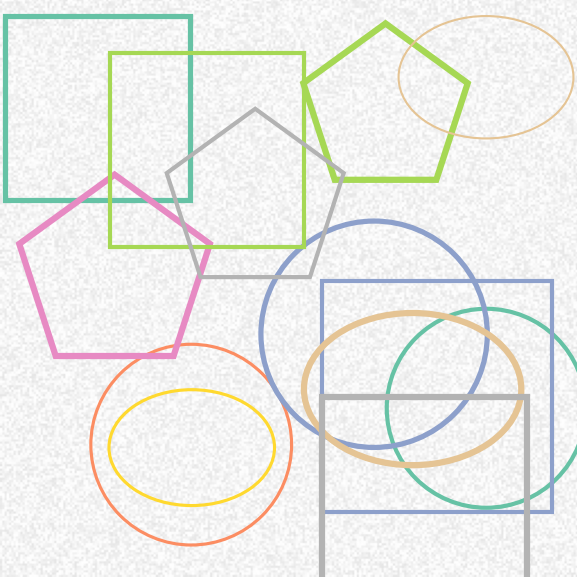[{"shape": "circle", "thickness": 2, "radius": 0.86, "center": [0.842, 0.292]}, {"shape": "square", "thickness": 2.5, "radius": 0.8, "center": [0.169, 0.812]}, {"shape": "circle", "thickness": 1.5, "radius": 0.87, "center": [0.331, 0.229]}, {"shape": "square", "thickness": 2, "radius": 1.0, "center": [0.756, 0.313]}, {"shape": "circle", "thickness": 2.5, "radius": 0.98, "center": [0.648, 0.42]}, {"shape": "pentagon", "thickness": 3, "radius": 0.87, "center": [0.198, 0.523]}, {"shape": "square", "thickness": 2, "radius": 0.84, "center": [0.358, 0.739]}, {"shape": "pentagon", "thickness": 3, "radius": 0.75, "center": [0.668, 0.809]}, {"shape": "oval", "thickness": 1.5, "radius": 0.72, "center": [0.332, 0.224]}, {"shape": "oval", "thickness": 1, "radius": 0.76, "center": [0.842, 0.865]}, {"shape": "oval", "thickness": 3, "radius": 0.94, "center": [0.714, 0.325]}, {"shape": "square", "thickness": 3, "radius": 0.89, "center": [0.735, 0.133]}, {"shape": "pentagon", "thickness": 2, "radius": 0.81, "center": [0.442, 0.65]}]